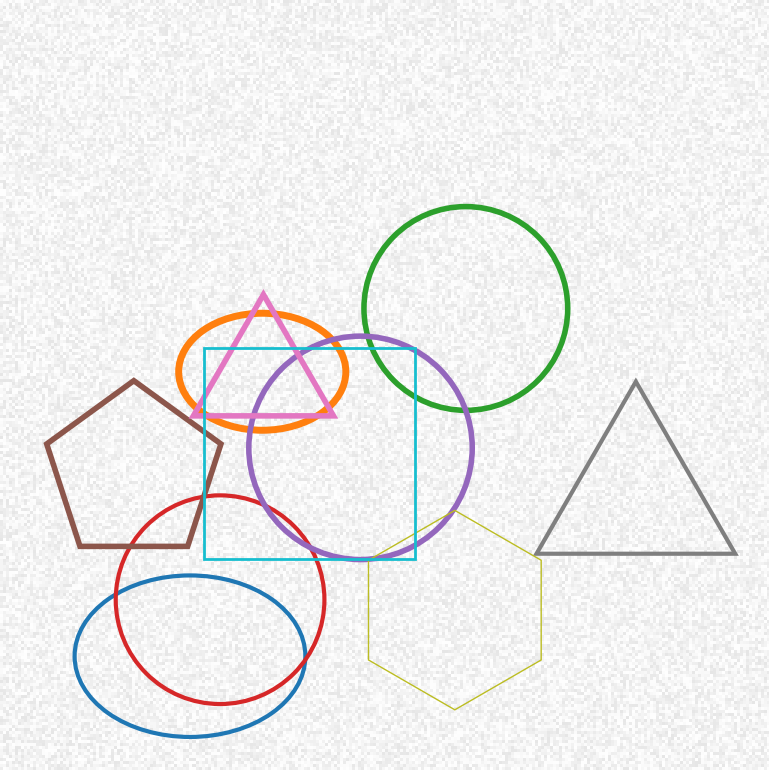[{"shape": "oval", "thickness": 1.5, "radius": 0.75, "center": [0.247, 0.148]}, {"shape": "oval", "thickness": 2.5, "radius": 0.54, "center": [0.341, 0.517]}, {"shape": "circle", "thickness": 2, "radius": 0.66, "center": [0.605, 0.599]}, {"shape": "circle", "thickness": 1.5, "radius": 0.68, "center": [0.286, 0.221]}, {"shape": "circle", "thickness": 2, "radius": 0.73, "center": [0.468, 0.418]}, {"shape": "pentagon", "thickness": 2, "radius": 0.59, "center": [0.174, 0.387]}, {"shape": "triangle", "thickness": 2, "radius": 0.53, "center": [0.342, 0.512]}, {"shape": "triangle", "thickness": 1.5, "radius": 0.74, "center": [0.826, 0.355]}, {"shape": "hexagon", "thickness": 0.5, "radius": 0.65, "center": [0.591, 0.208]}, {"shape": "square", "thickness": 1, "radius": 0.68, "center": [0.402, 0.411]}]